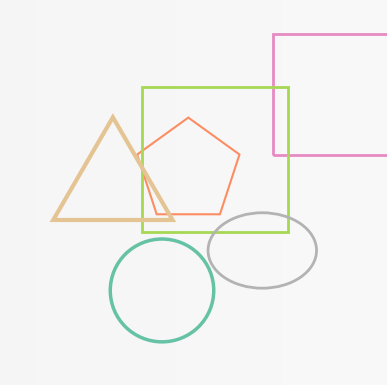[{"shape": "circle", "thickness": 2.5, "radius": 0.67, "center": [0.418, 0.246]}, {"shape": "pentagon", "thickness": 1.5, "radius": 0.69, "center": [0.486, 0.556]}, {"shape": "square", "thickness": 2, "radius": 0.79, "center": [0.862, 0.755]}, {"shape": "square", "thickness": 2, "radius": 0.94, "center": [0.556, 0.586]}, {"shape": "triangle", "thickness": 3, "radius": 0.89, "center": [0.291, 0.518]}, {"shape": "oval", "thickness": 2, "radius": 0.7, "center": [0.677, 0.349]}]